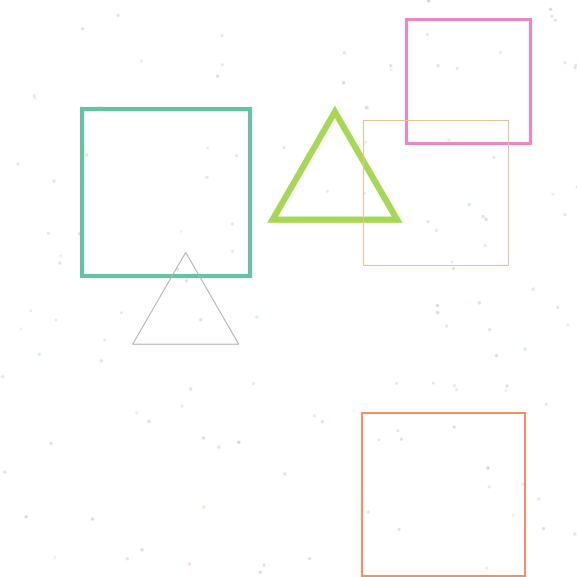[{"shape": "square", "thickness": 2, "radius": 0.73, "center": [0.288, 0.666]}, {"shape": "square", "thickness": 1, "radius": 0.71, "center": [0.768, 0.142]}, {"shape": "square", "thickness": 1.5, "radius": 0.54, "center": [0.81, 0.859]}, {"shape": "triangle", "thickness": 3, "radius": 0.62, "center": [0.58, 0.681]}, {"shape": "square", "thickness": 0.5, "radius": 0.63, "center": [0.754, 0.666]}, {"shape": "triangle", "thickness": 0.5, "radius": 0.53, "center": [0.322, 0.456]}]